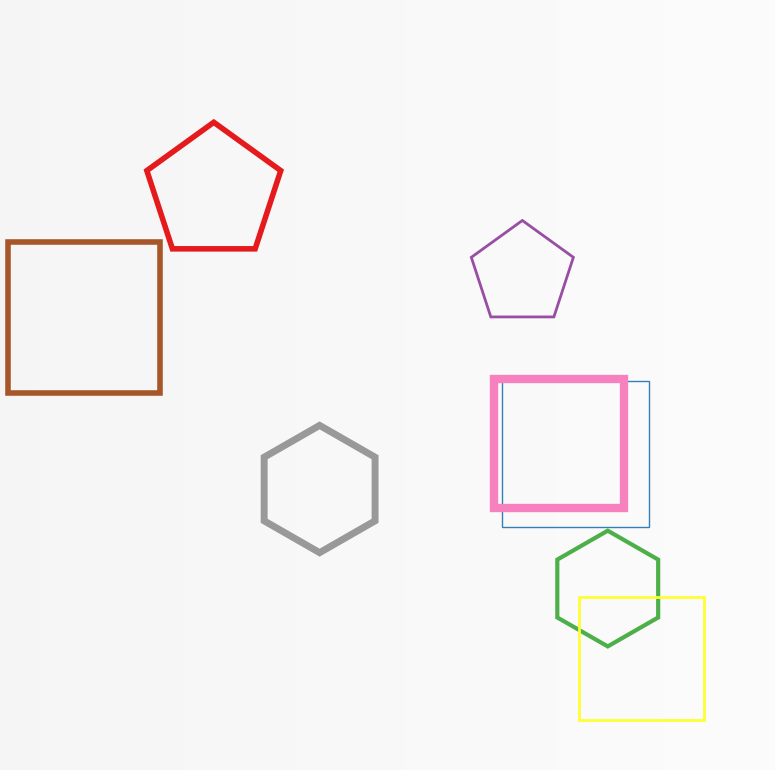[{"shape": "pentagon", "thickness": 2, "radius": 0.45, "center": [0.276, 0.75]}, {"shape": "square", "thickness": 0.5, "radius": 0.47, "center": [0.742, 0.411]}, {"shape": "hexagon", "thickness": 1.5, "radius": 0.38, "center": [0.784, 0.236]}, {"shape": "pentagon", "thickness": 1, "radius": 0.35, "center": [0.674, 0.644]}, {"shape": "square", "thickness": 1, "radius": 0.4, "center": [0.828, 0.145]}, {"shape": "square", "thickness": 2, "radius": 0.49, "center": [0.109, 0.588]}, {"shape": "square", "thickness": 3, "radius": 0.42, "center": [0.722, 0.424]}, {"shape": "hexagon", "thickness": 2.5, "radius": 0.41, "center": [0.412, 0.365]}]